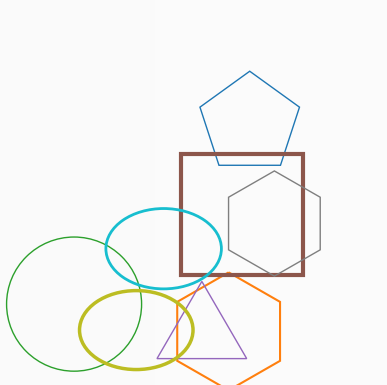[{"shape": "pentagon", "thickness": 1, "radius": 0.68, "center": [0.644, 0.68]}, {"shape": "hexagon", "thickness": 1.5, "radius": 0.77, "center": [0.59, 0.139]}, {"shape": "circle", "thickness": 1, "radius": 0.87, "center": [0.191, 0.21]}, {"shape": "triangle", "thickness": 1, "radius": 0.67, "center": [0.521, 0.135]}, {"shape": "square", "thickness": 3, "radius": 0.78, "center": [0.625, 0.443]}, {"shape": "hexagon", "thickness": 1, "radius": 0.68, "center": [0.708, 0.419]}, {"shape": "oval", "thickness": 2.5, "radius": 0.73, "center": [0.352, 0.143]}, {"shape": "oval", "thickness": 2, "radius": 0.75, "center": [0.422, 0.354]}]